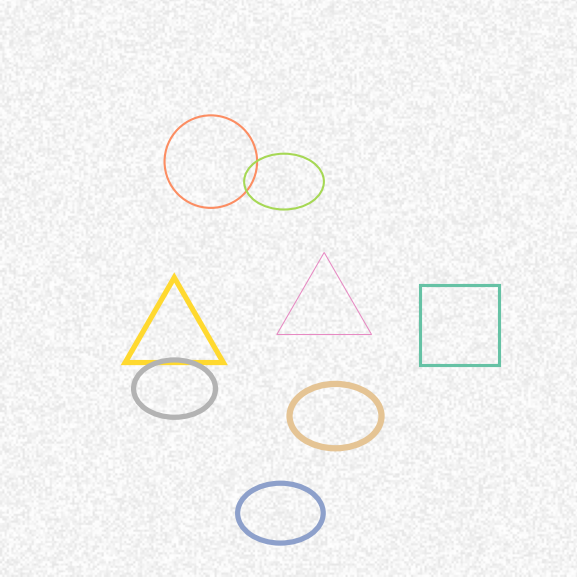[{"shape": "square", "thickness": 1.5, "radius": 0.34, "center": [0.796, 0.436]}, {"shape": "circle", "thickness": 1, "radius": 0.4, "center": [0.365, 0.719]}, {"shape": "oval", "thickness": 2.5, "radius": 0.37, "center": [0.486, 0.111]}, {"shape": "triangle", "thickness": 0.5, "radius": 0.47, "center": [0.561, 0.467]}, {"shape": "oval", "thickness": 1, "radius": 0.35, "center": [0.492, 0.685]}, {"shape": "triangle", "thickness": 2.5, "radius": 0.49, "center": [0.302, 0.42]}, {"shape": "oval", "thickness": 3, "radius": 0.4, "center": [0.581, 0.279]}, {"shape": "oval", "thickness": 2.5, "radius": 0.35, "center": [0.302, 0.326]}]